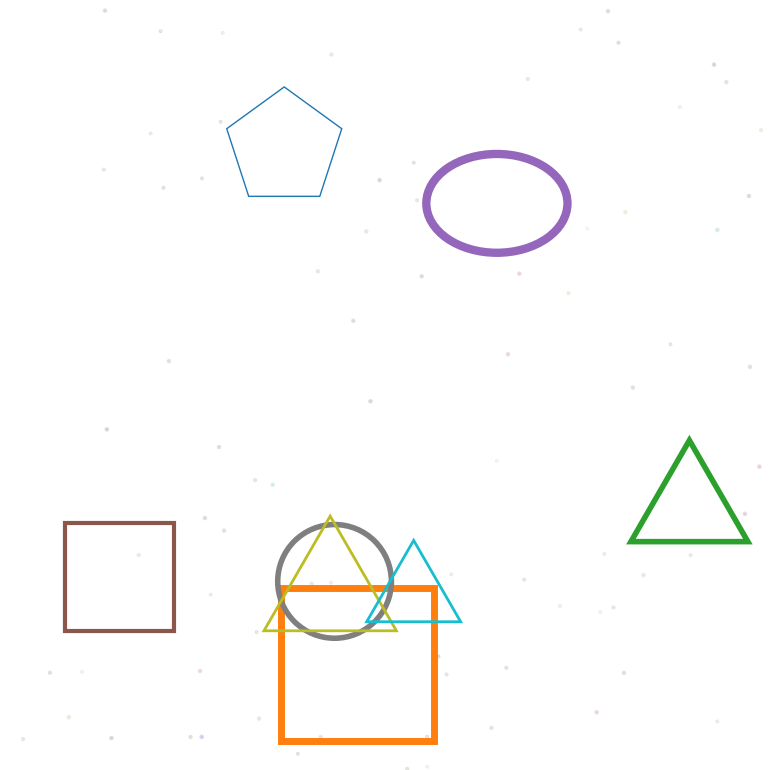[{"shape": "pentagon", "thickness": 0.5, "radius": 0.39, "center": [0.369, 0.809]}, {"shape": "square", "thickness": 2.5, "radius": 0.5, "center": [0.464, 0.137]}, {"shape": "triangle", "thickness": 2, "radius": 0.44, "center": [0.895, 0.34]}, {"shape": "oval", "thickness": 3, "radius": 0.46, "center": [0.645, 0.736]}, {"shape": "square", "thickness": 1.5, "radius": 0.35, "center": [0.155, 0.251]}, {"shape": "circle", "thickness": 2, "radius": 0.37, "center": [0.434, 0.245]}, {"shape": "triangle", "thickness": 1, "radius": 0.5, "center": [0.429, 0.23]}, {"shape": "triangle", "thickness": 1, "radius": 0.35, "center": [0.537, 0.228]}]